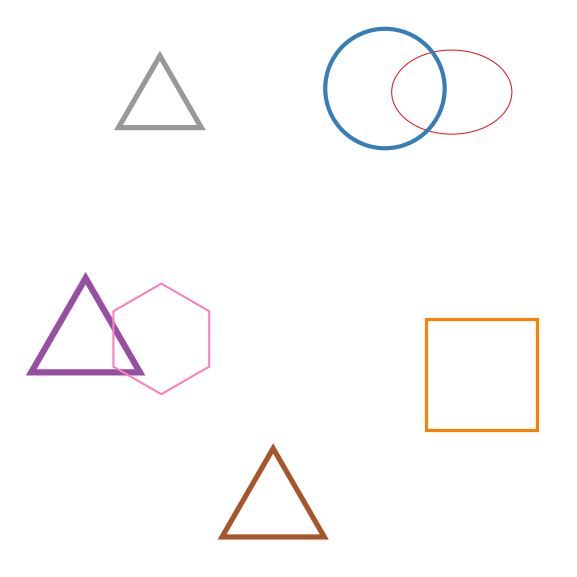[{"shape": "oval", "thickness": 0.5, "radius": 0.52, "center": [0.782, 0.84]}, {"shape": "circle", "thickness": 2, "radius": 0.52, "center": [0.667, 0.846]}, {"shape": "triangle", "thickness": 3, "radius": 0.54, "center": [0.148, 0.409]}, {"shape": "square", "thickness": 1.5, "radius": 0.48, "center": [0.834, 0.35]}, {"shape": "triangle", "thickness": 2.5, "radius": 0.51, "center": [0.473, 0.12]}, {"shape": "hexagon", "thickness": 1, "radius": 0.48, "center": [0.279, 0.412]}, {"shape": "triangle", "thickness": 2.5, "radius": 0.41, "center": [0.277, 0.82]}]